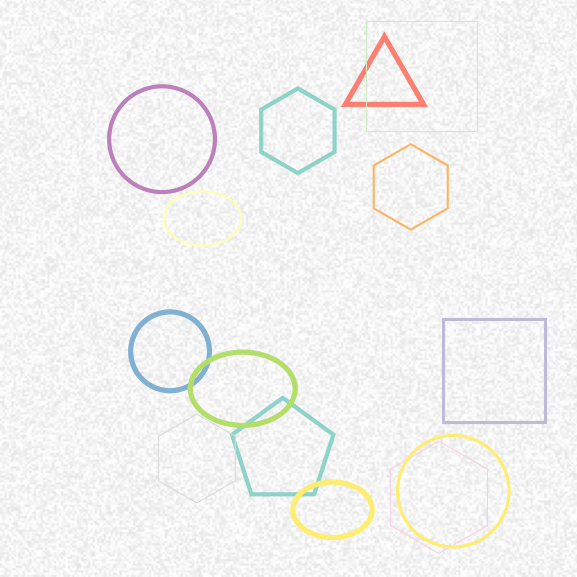[{"shape": "hexagon", "thickness": 2, "radius": 0.37, "center": [0.516, 0.773]}, {"shape": "pentagon", "thickness": 2, "radius": 0.46, "center": [0.49, 0.218]}, {"shape": "oval", "thickness": 1, "radius": 0.33, "center": [0.351, 0.621]}, {"shape": "square", "thickness": 1.5, "radius": 0.45, "center": [0.855, 0.358]}, {"shape": "triangle", "thickness": 2.5, "radius": 0.39, "center": [0.666, 0.858]}, {"shape": "circle", "thickness": 2.5, "radius": 0.34, "center": [0.294, 0.391]}, {"shape": "hexagon", "thickness": 1, "radius": 0.37, "center": [0.711, 0.675]}, {"shape": "oval", "thickness": 2.5, "radius": 0.45, "center": [0.42, 0.326]}, {"shape": "hexagon", "thickness": 0.5, "radius": 0.49, "center": [0.76, 0.138]}, {"shape": "hexagon", "thickness": 0.5, "radius": 0.38, "center": [0.341, 0.205]}, {"shape": "circle", "thickness": 2, "radius": 0.46, "center": [0.281, 0.758]}, {"shape": "square", "thickness": 0.5, "radius": 0.48, "center": [0.73, 0.867]}, {"shape": "circle", "thickness": 1.5, "radius": 0.48, "center": [0.785, 0.149]}, {"shape": "oval", "thickness": 2.5, "radius": 0.34, "center": [0.576, 0.116]}]